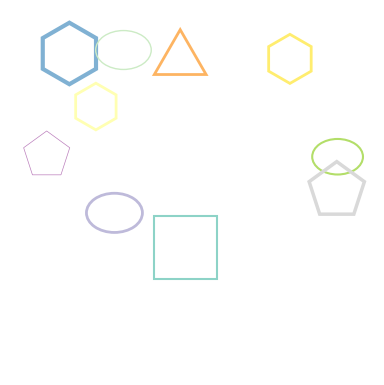[{"shape": "square", "thickness": 1.5, "radius": 0.41, "center": [0.481, 0.357]}, {"shape": "hexagon", "thickness": 2, "radius": 0.3, "center": [0.249, 0.723]}, {"shape": "oval", "thickness": 2, "radius": 0.36, "center": [0.297, 0.447]}, {"shape": "hexagon", "thickness": 3, "radius": 0.4, "center": [0.18, 0.861]}, {"shape": "triangle", "thickness": 2, "radius": 0.39, "center": [0.468, 0.845]}, {"shape": "oval", "thickness": 1.5, "radius": 0.33, "center": [0.877, 0.593]}, {"shape": "pentagon", "thickness": 2.5, "radius": 0.38, "center": [0.875, 0.505]}, {"shape": "pentagon", "thickness": 0.5, "radius": 0.31, "center": [0.121, 0.597]}, {"shape": "oval", "thickness": 1, "radius": 0.36, "center": [0.321, 0.87]}, {"shape": "hexagon", "thickness": 2, "radius": 0.32, "center": [0.753, 0.847]}]